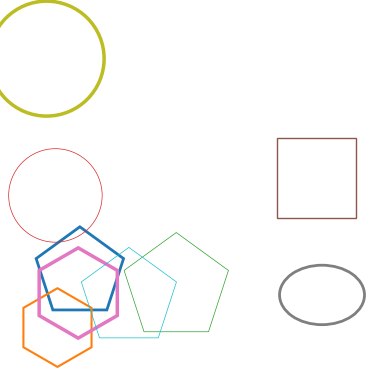[{"shape": "pentagon", "thickness": 2, "radius": 0.6, "center": [0.207, 0.292]}, {"shape": "hexagon", "thickness": 1.5, "radius": 0.51, "center": [0.149, 0.149]}, {"shape": "pentagon", "thickness": 0.5, "radius": 0.71, "center": [0.458, 0.254]}, {"shape": "circle", "thickness": 0.5, "radius": 0.61, "center": [0.144, 0.492]}, {"shape": "square", "thickness": 1, "radius": 0.52, "center": [0.822, 0.537]}, {"shape": "hexagon", "thickness": 2.5, "radius": 0.59, "center": [0.203, 0.239]}, {"shape": "oval", "thickness": 2, "radius": 0.55, "center": [0.836, 0.234]}, {"shape": "circle", "thickness": 2.5, "radius": 0.75, "center": [0.121, 0.848]}, {"shape": "pentagon", "thickness": 0.5, "radius": 0.65, "center": [0.335, 0.228]}]